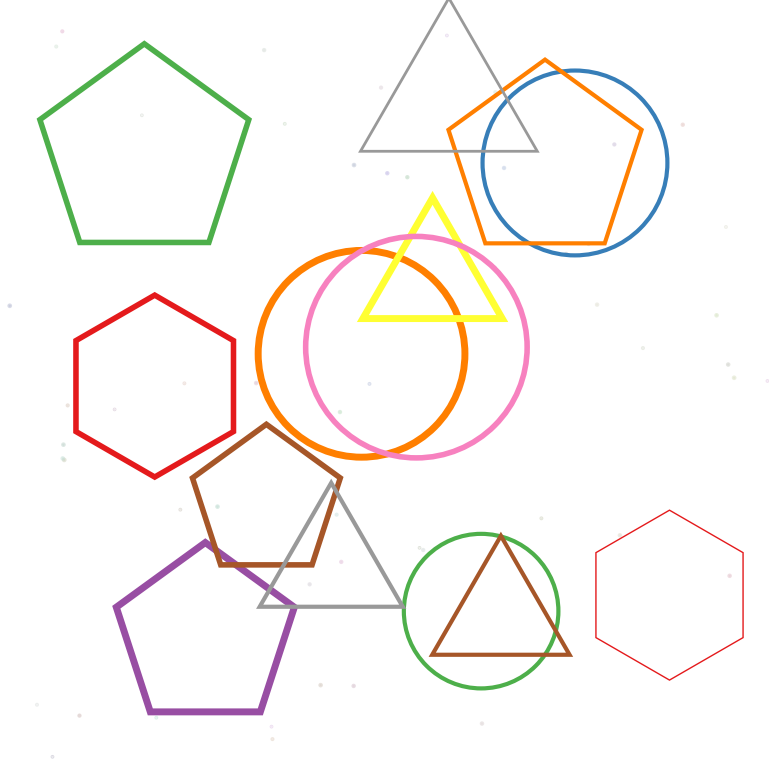[{"shape": "hexagon", "thickness": 2, "radius": 0.59, "center": [0.201, 0.499]}, {"shape": "hexagon", "thickness": 0.5, "radius": 0.55, "center": [0.869, 0.227]}, {"shape": "circle", "thickness": 1.5, "radius": 0.6, "center": [0.747, 0.788]}, {"shape": "circle", "thickness": 1.5, "radius": 0.5, "center": [0.625, 0.206]}, {"shape": "pentagon", "thickness": 2, "radius": 0.71, "center": [0.187, 0.8]}, {"shape": "pentagon", "thickness": 2.5, "radius": 0.61, "center": [0.267, 0.174]}, {"shape": "circle", "thickness": 2.5, "radius": 0.67, "center": [0.47, 0.541]}, {"shape": "pentagon", "thickness": 1.5, "radius": 0.66, "center": [0.708, 0.791]}, {"shape": "triangle", "thickness": 2.5, "radius": 0.52, "center": [0.562, 0.639]}, {"shape": "pentagon", "thickness": 2, "radius": 0.5, "center": [0.346, 0.348]}, {"shape": "triangle", "thickness": 1.5, "radius": 0.51, "center": [0.651, 0.201]}, {"shape": "circle", "thickness": 2, "radius": 0.72, "center": [0.541, 0.549]}, {"shape": "triangle", "thickness": 1, "radius": 0.66, "center": [0.583, 0.87]}, {"shape": "triangle", "thickness": 1.5, "radius": 0.54, "center": [0.43, 0.266]}]